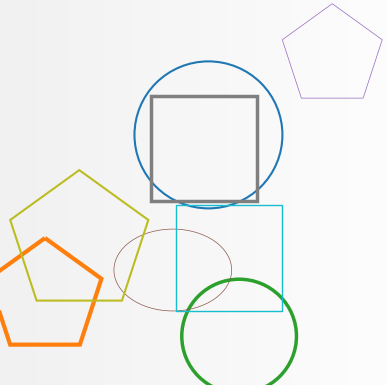[{"shape": "circle", "thickness": 1.5, "radius": 0.95, "center": [0.538, 0.65]}, {"shape": "pentagon", "thickness": 3, "radius": 0.77, "center": [0.116, 0.229]}, {"shape": "circle", "thickness": 2.5, "radius": 0.74, "center": [0.617, 0.127]}, {"shape": "pentagon", "thickness": 0.5, "radius": 0.68, "center": [0.857, 0.855]}, {"shape": "oval", "thickness": 0.5, "radius": 0.76, "center": [0.446, 0.299]}, {"shape": "square", "thickness": 2.5, "radius": 0.68, "center": [0.526, 0.614]}, {"shape": "pentagon", "thickness": 1.5, "radius": 0.94, "center": [0.205, 0.371]}, {"shape": "square", "thickness": 1, "radius": 0.69, "center": [0.59, 0.33]}]